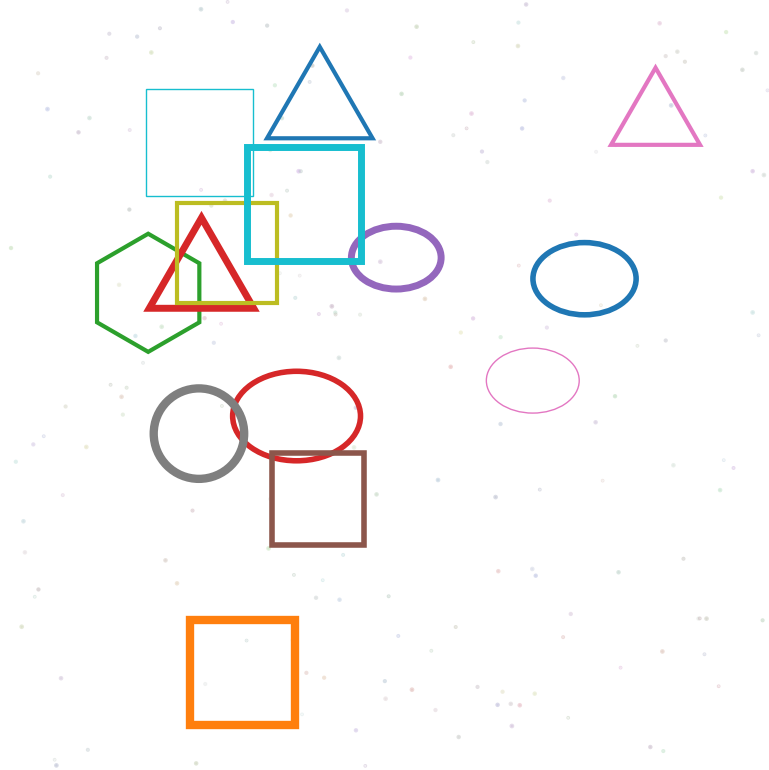[{"shape": "triangle", "thickness": 1.5, "radius": 0.4, "center": [0.415, 0.86]}, {"shape": "oval", "thickness": 2, "radius": 0.34, "center": [0.759, 0.638]}, {"shape": "square", "thickness": 3, "radius": 0.34, "center": [0.315, 0.127]}, {"shape": "hexagon", "thickness": 1.5, "radius": 0.38, "center": [0.192, 0.62]}, {"shape": "triangle", "thickness": 2.5, "radius": 0.39, "center": [0.262, 0.639]}, {"shape": "oval", "thickness": 2, "radius": 0.42, "center": [0.385, 0.46]}, {"shape": "oval", "thickness": 2.5, "radius": 0.29, "center": [0.515, 0.665]}, {"shape": "square", "thickness": 2, "radius": 0.3, "center": [0.413, 0.352]}, {"shape": "triangle", "thickness": 1.5, "radius": 0.33, "center": [0.851, 0.845]}, {"shape": "oval", "thickness": 0.5, "radius": 0.3, "center": [0.692, 0.506]}, {"shape": "circle", "thickness": 3, "radius": 0.29, "center": [0.258, 0.437]}, {"shape": "square", "thickness": 1.5, "radius": 0.33, "center": [0.295, 0.672]}, {"shape": "square", "thickness": 0.5, "radius": 0.35, "center": [0.259, 0.815]}, {"shape": "square", "thickness": 2.5, "radius": 0.37, "center": [0.395, 0.735]}]